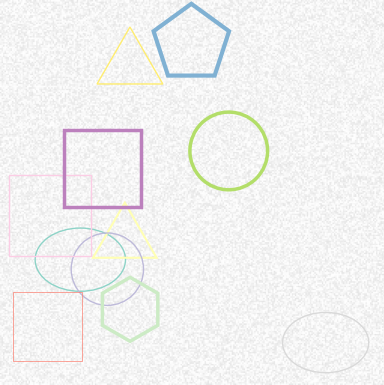[{"shape": "oval", "thickness": 1, "radius": 0.59, "center": [0.209, 0.325]}, {"shape": "triangle", "thickness": 1.5, "radius": 0.48, "center": [0.324, 0.378]}, {"shape": "circle", "thickness": 1, "radius": 0.47, "center": [0.279, 0.301]}, {"shape": "square", "thickness": 0.5, "radius": 0.45, "center": [0.124, 0.152]}, {"shape": "pentagon", "thickness": 3, "radius": 0.52, "center": [0.497, 0.887]}, {"shape": "circle", "thickness": 2.5, "radius": 0.5, "center": [0.594, 0.608]}, {"shape": "square", "thickness": 1, "radius": 0.53, "center": [0.13, 0.44]}, {"shape": "oval", "thickness": 1, "radius": 0.56, "center": [0.846, 0.11]}, {"shape": "square", "thickness": 2.5, "radius": 0.5, "center": [0.266, 0.562]}, {"shape": "hexagon", "thickness": 2.5, "radius": 0.42, "center": [0.338, 0.197]}, {"shape": "triangle", "thickness": 1, "radius": 0.49, "center": [0.337, 0.831]}]